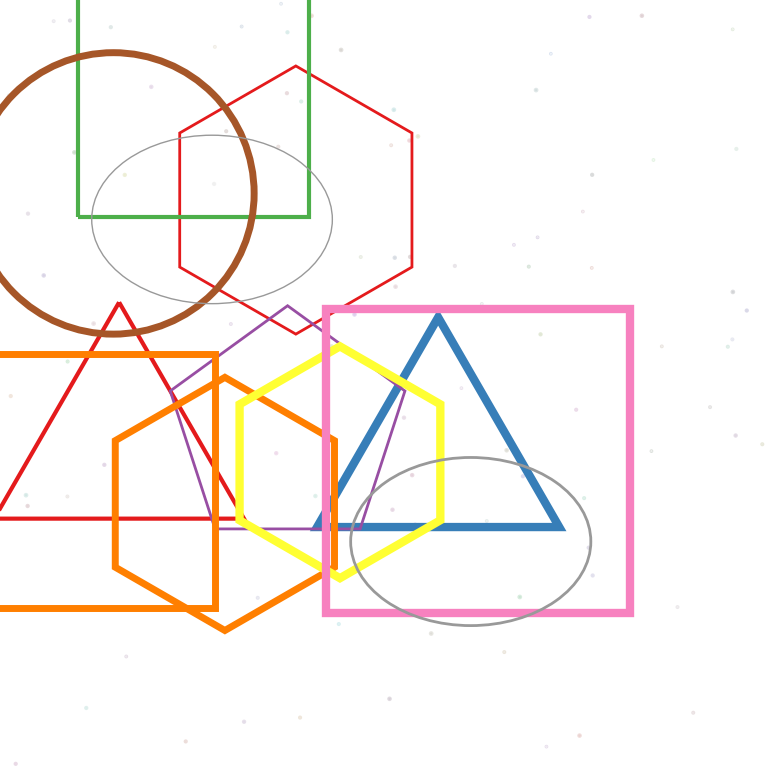[{"shape": "triangle", "thickness": 1.5, "radius": 0.94, "center": [0.155, 0.42]}, {"shape": "hexagon", "thickness": 1, "radius": 0.87, "center": [0.384, 0.74]}, {"shape": "triangle", "thickness": 3, "radius": 0.91, "center": [0.569, 0.406]}, {"shape": "square", "thickness": 1.5, "radius": 0.75, "center": [0.251, 0.868]}, {"shape": "pentagon", "thickness": 1, "radius": 0.8, "center": [0.373, 0.443]}, {"shape": "square", "thickness": 2.5, "radius": 0.83, "center": [0.114, 0.375]}, {"shape": "hexagon", "thickness": 2.5, "radius": 0.82, "center": [0.292, 0.346]}, {"shape": "hexagon", "thickness": 3, "radius": 0.75, "center": [0.442, 0.4]}, {"shape": "circle", "thickness": 2.5, "radius": 0.91, "center": [0.147, 0.749]}, {"shape": "square", "thickness": 3, "radius": 0.98, "center": [0.621, 0.401]}, {"shape": "oval", "thickness": 0.5, "radius": 0.78, "center": [0.275, 0.715]}, {"shape": "oval", "thickness": 1, "radius": 0.78, "center": [0.611, 0.297]}]